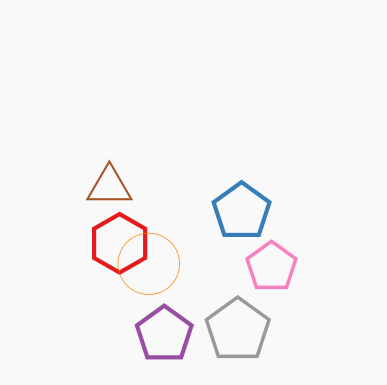[{"shape": "hexagon", "thickness": 3, "radius": 0.38, "center": [0.309, 0.368]}, {"shape": "pentagon", "thickness": 3, "radius": 0.38, "center": [0.623, 0.451]}, {"shape": "pentagon", "thickness": 3, "radius": 0.37, "center": [0.424, 0.132]}, {"shape": "circle", "thickness": 0.5, "radius": 0.4, "center": [0.384, 0.315]}, {"shape": "triangle", "thickness": 1.5, "radius": 0.33, "center": [0.282, 0.515]}, {"shape": "pentagon", "thickness": 2.5, "radius": 0.33, "center": [0.701, 0.307]}, {"shape": "pentagon", "thickness": 2.5, "radius": 0.43, "center": [0.614, 0.143]}]